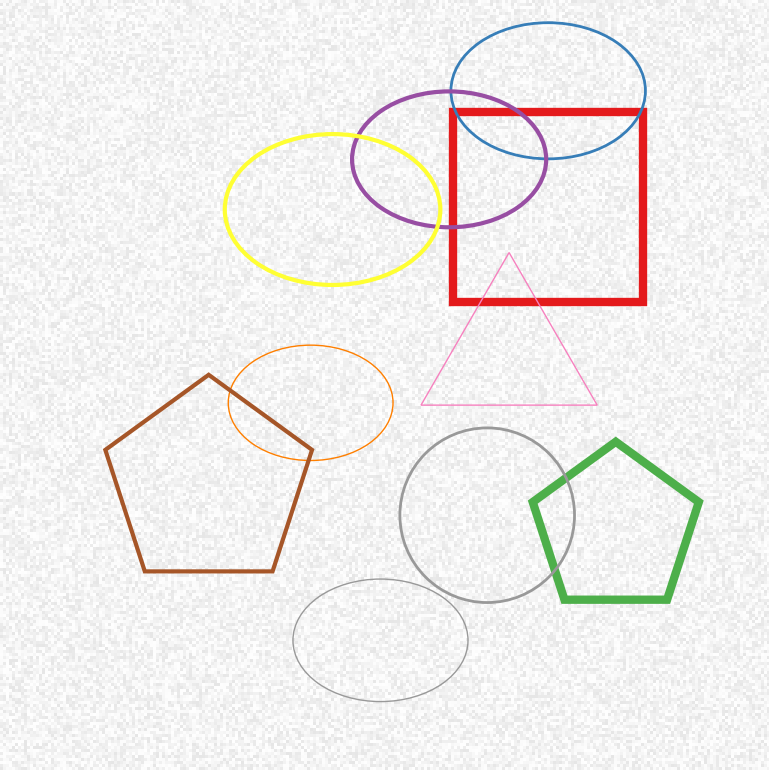[{"shape": "square", "thickness": 3, "radius": 0.62, "center": [0.712, 0.732]}, {"shape": "oval", "thickness": 1, "radius": 0.63, "center": [0.712, 0.882]}, {"shape": "pentagon", "thickness": 3, "radius": 0.57, "center": [0.8, 0.313]}, {"shape": "oval", "thickness": 1.5, "radius": 0.63, "center": [0.583, 0.793]}, {"shape": "oval", "thickness": 0.5, "radius": 0.53, "center": [0.403, 0.477]}, {"shape": "oval", "thickness": 1.5, "radius": 0.7, "center": [0.432, 0.728]}, {"shape": "pentagon", "thickness": 1.5, "radius": 0.71, "center": [0.271, 0.372]}, {"shape": "triangle", "thickness": 0.5, "radius": 0.66, "center": [0.661, 0.54]}, {"shape": "oval", "thickness": 0.5, "radius": 0.57, "center": [0.494, 0.168]}, {"shape": "circle", "thickness": 1, "radius": 0.57, "center": [0.633, 0.331]}]